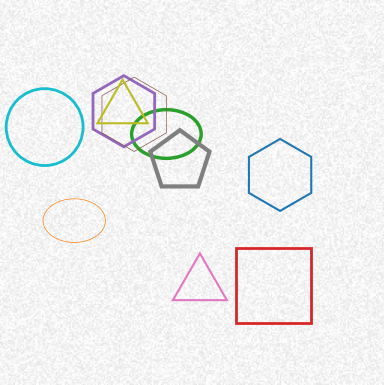[{"shape": "hexagon", "thickness": 1.5, "radius": 0.47, "center": [0.727, 0.546]}, {"shape": "oval", "thickness": 0.5, "radius": 0.41, "center": [0.193, 0.427]}, {"shape": "oval", "thickness": 2.5, "radius": 0.45, "center": [0.432, 0.652]}, {"shape": "square", "thickness": 2, "radius": 0.49, "center": [0.711, 0.259]}, {"shape": "hexagon", "thickness": 2, "radius": 0.46, "center": [0.322, 0.711]}, {"shape": "hexagon", "thickness": 0.5, "radius": 0.48, "center": [0.348, 0.703]}, {"shape": "triangle", "thickness": 1.5, "radius": 0.4, "center": [0.519, 0.261]}, {"shape": "pentagon", "thickness": 3, "radius": 0.4, "center": [0.467, 0.581]}, {"shape": "triangle", "thickness": 1.5, "radius": 0.38, "center": [0.318, 0.718]}, {"shape": "circle", "thickness": 2, "radius": 0.5, "center": [0.116, 0.67]}]